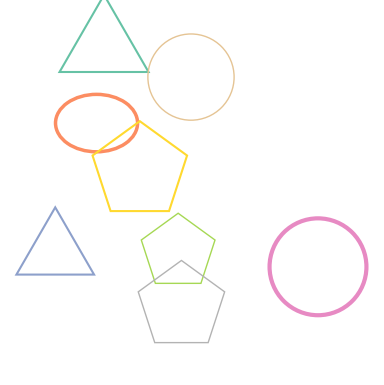[{"shape": "triangle", "thickness": 1.5, "radius": 0.67, "center": [0.27, 0.88]}, {"shape": "oval", "thickness": 2.5, "radius": 0.53, "center": [0.251, 0.68]}, {"shape": "triangle", "thickness": 1.5, "radius": 0.58, "center": [0.143, 0.345]}, {"shape": "circle", "thickness": 3, "radius": 0.63, "center": [0.826, 0.307]}, {"shape": "pentagon", "thickness": 1, "radius": 0.5, "center": [0.463, 0.345]}, {"shape": "pentagon", "thickness": 1.5, "radius": 0.65, "center": [0.363, 0.556]}, {"shape": "circle", "thickness": 1, "radius": 0.56, "center": [0.496, 0.8]}, {"shape": "pentagon", "thickness": 1, "radius": 0.59, "center": [0.471, 0.206]}]